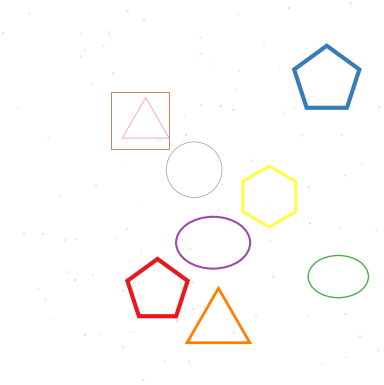[{"shape": "pentagon", "thickness": 3, "radius": 0.41, "center": [0.409, 0.245]}, {"shape": "pentagon", "thickness": 3, "radius": 0.45, "center": [0.849, 0.792]}, {"shape": "oval", "thickness": 1, "radius": 0.39, "center": [0.879, 0.282]}, {"shape": "oval", "thickness": 1.5, "radius": 0.48, "center": [0.554, 0.37]}, {"shape": "triangle", "thickness": 2, "radius": 0.47, "center": [0.567, 0.157]}, {"shape": "hexagon", "thickness": 2, "radius": 0.4, "center": [0.699, 0.489]}, {"shape": "square", "thickness": 0.5, "radius": 0.37, "center": [0.364, 0.686]}, {"shape": "triangle", "thickness": 0.5, "radius": 0.35, "center": [0.378, 0.676]}, {"shape": "circle", "thickness": 0.5, "radius": 0.36, "center": [0.504, 0.559]}]